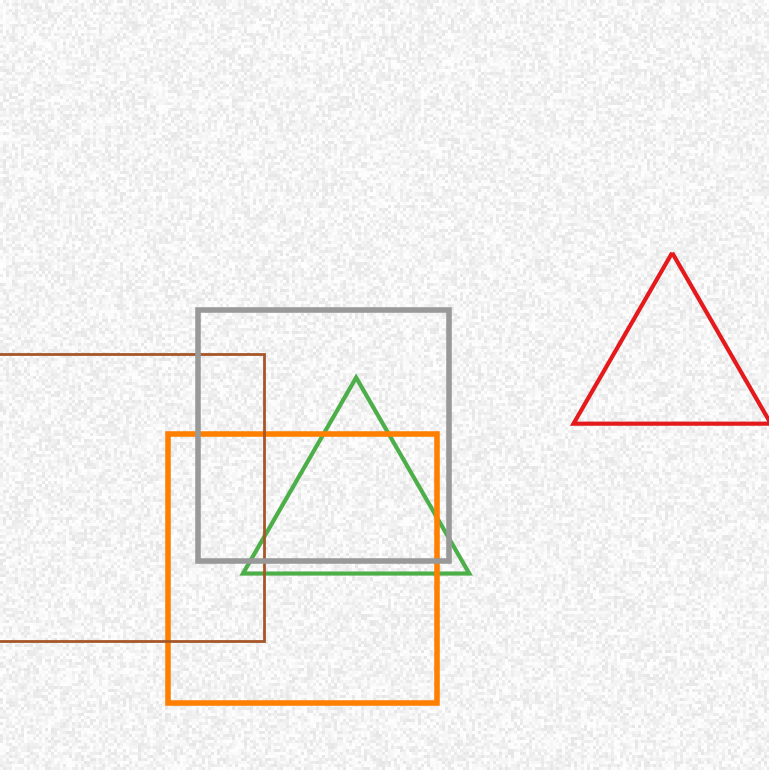[{"shape": "triangle", "thickness": 1.5, "radius": 0.74, "center": [0.873, 0.524]}, {"shape": "triangle", "thickness": 1.5, "radius": 0.85, "center": [0.463, 0.34]}, {"shape": "square", "thickness": 2, "radius": 0.87, "center": [0.393, 0.261]}, {"shape": "square", "thickness": 1, "radius": 0.93, "center": [0.157, 0.354]}, {"shape": "square", "thickness": 2, "radius": 0.82, "center": [0.42, 0.435]}]